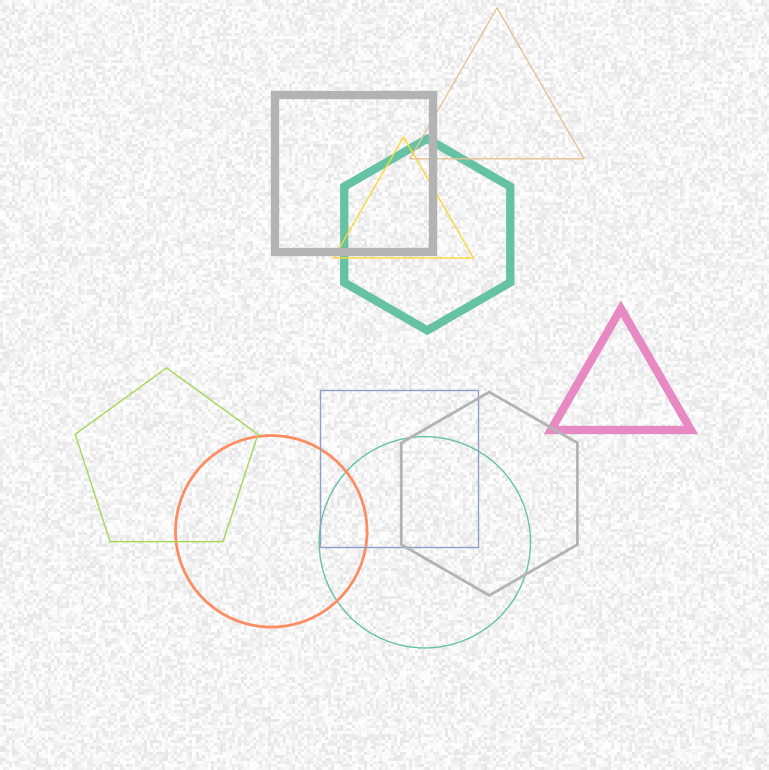[{"shape": "hexagon", "thickness": 3, "radius": 0.62, "center": [0.555, 0.695]}, {"shape": "circle", "thickness": 0.5, "radius": 0.69, "center": [0.552, 0.296]}, {"shape": "circle", "thickness": 1, "radius": 0.62, "center": [0.352, 0.31]}, {"shape": "square", "thickness": 0.5, "radius": 0.51, "center": [0.518, 0.392]}, {"shape": "triangle", "thickness": 3, "radius": 0.53, "center": [0.806, 0.494]}, {"shape": "pentagon", "thickness": 0.5, "radius": 0.62, "center": [0.216, 0.397]}, {"shape": "triangle", "thickness": 0.5, "radius": 0.52, "center": [0.524, 0.717]}, {"shape": "triangle", "thickness": 0.5, "radius": 0.65, "center": [0.646, 0.859]}, {"shape": "square", "thickness": 3, "radius": 0.51, "center": [0.46, 0.775]}, {"shape": "hexagon", "thickness": 1, "radius": 0.66, "center": [0.635, 0.359]}]